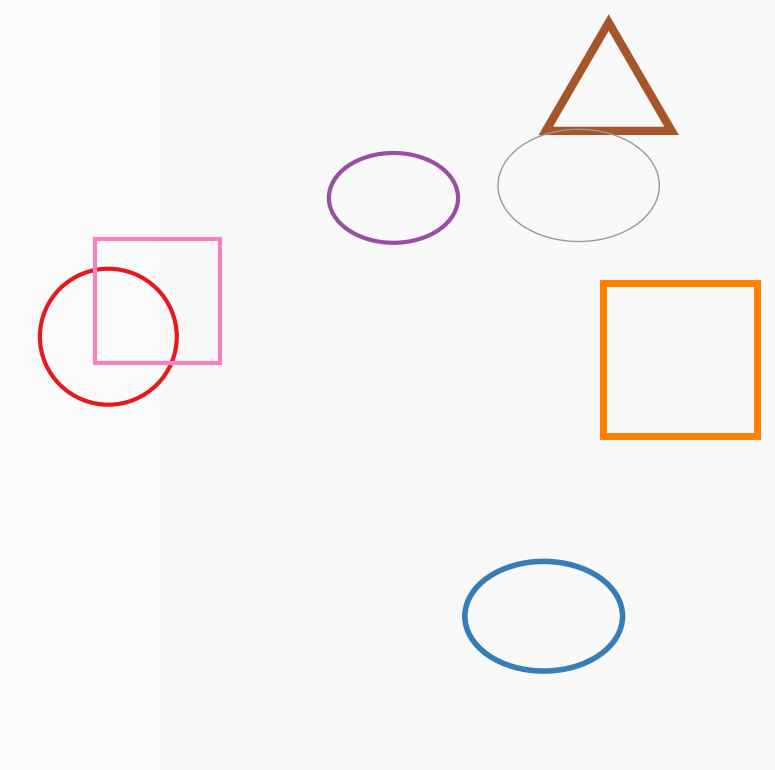[{"shape": "circle", "thickness": 1.5, "radius": 0.44, "center": [0.14, 0.563]}, {"shape": "oval", "thickness": 2, "radius": 0.51, "center": [0.702, 0.2]}, {"shape": "oval", "thickness": 1.5, "radius": 0.42, "center": [0.508, 0.743]}, {"shape": "square", "thickness": 2.5, "radius": 0.5, "center": [0.877, 0.533]}, {"shape": "triangle", "thickness": 3, "radius": 0.47, "center": [0.785, 0.877]}, {"shape": "square", "thickness": 1.5, "radius": 0.4, "center": [0.203, 0.609]}, {"shape": "oval", "thickness": 0.5, "radius": 0.52, "center": [0.747, 0.759]}]